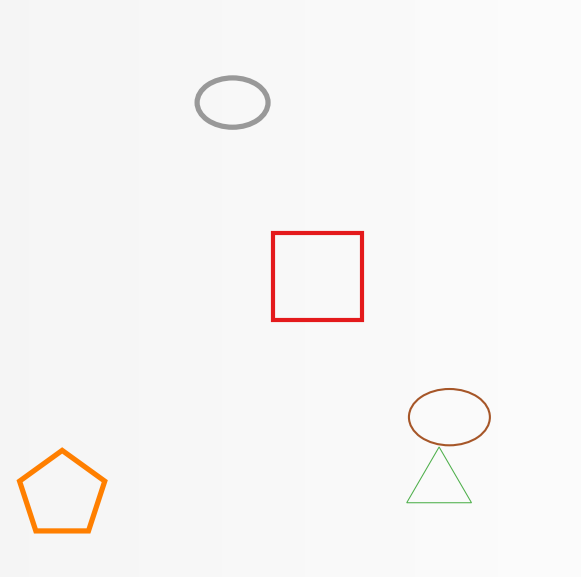[{"shape": "square", "thickness": 2, "radius": 0.38, "center": [0.546, 0.52]}, {"shape": "triangle", "thickness": 0.5, "radius": 0.32, "center": [0.755, 0.161]}, {"shape": "pentagon", "thickness": 2.5, "radius": 0.39, "center": [0.107, 0.142]}, {"shape": "oval", "thickness": 1, "radius": 0.35, "center": [0.773, 0.277]}, {"shape": "oval", "thickness": 2.5, "radius": 0.31, "center": [0.4, 0.822]}]